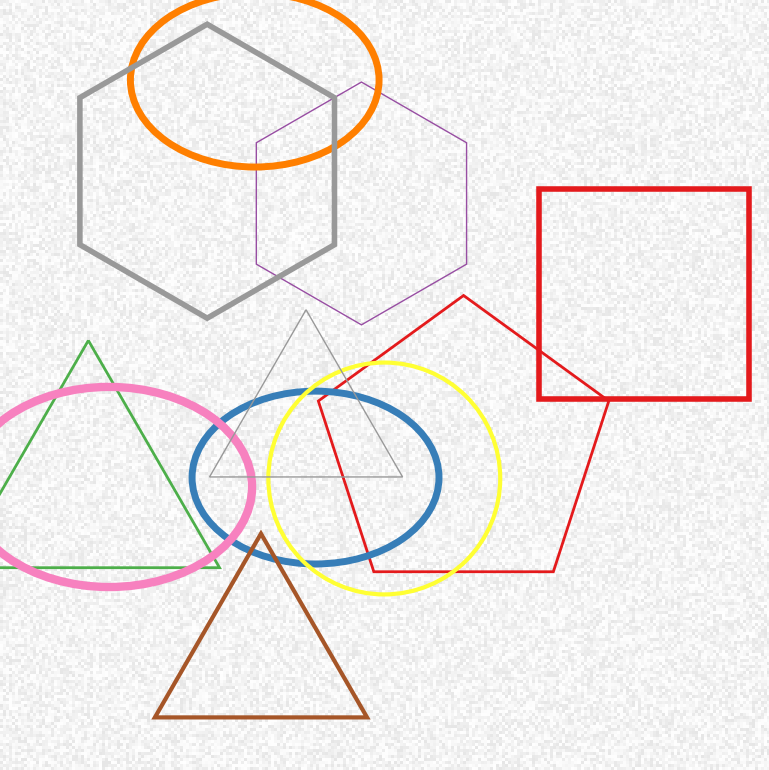[{"shape": "square", "thickness": 2, "radius": 0.68, "center": [0.836, 0.618]}, {"shape": "pentagon", "thickness": 1, "radius": 0.99, "center": [0.602, 0.418]}, {"shape": "oval", "thickness": 2.5, "radius": 0.8, "center": [0.41, 0.38]}, {"shape": "triangle", "thickness": 1, "radius": 0.98, "center": [0.115, 0.361]}, {"shape": "hexagon", "thickness": 0.5, "radius": 0.79, "center": [0.469, 0.736]}, {"shape": "oval", "thickness": 2.5, "radius": 0.81, "center": [0.331, 0.896]}, {"shape": "circle", "thickness": 1.5, "radius": 0.75, "center": [0.499, 0.379]}, {"shape": "triangle", "thickness": 1.5, "radius": 0.8, "center": [0.339, 0.148]}, {"shape": "oval", "thickness": 3, "radius": 0.93, "center": [0.142, 0.368]}, {"shape": "triangle", "thickness": 0.5, "radius": 0.72, "center": [0.397, 0.453]}, {"shape": "hexagon", "thickness": 2, "radius": 0.95, "center": [0.269, 0.778]}]